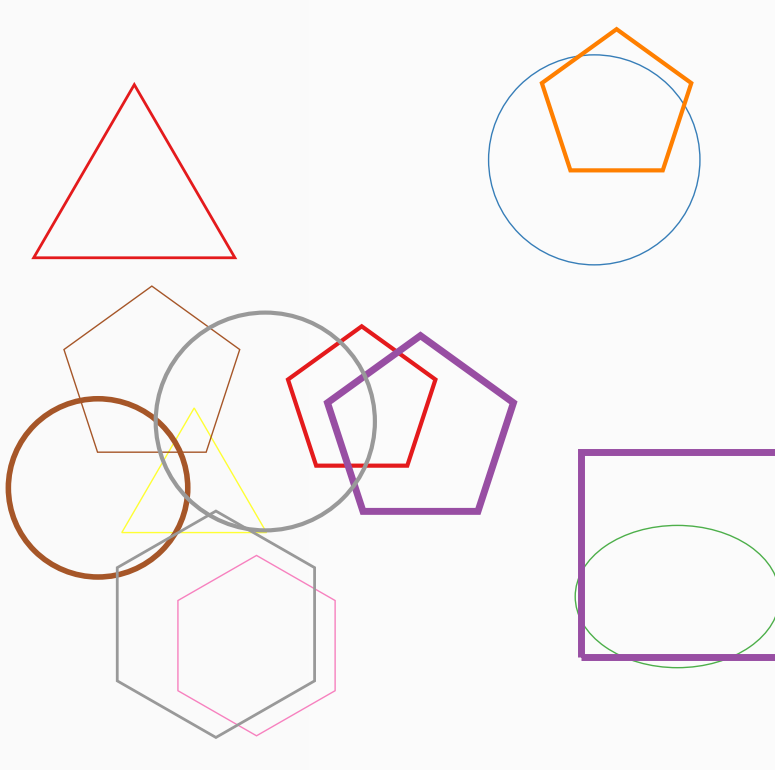[{"shape": "pentagon", "thickness": 1.5, "radius": 0.5, "center": [0.467, 0.476]}, {"shape": "triangle", "thickness": 1, "radius": 0.75, "center": [0.173, 0.74]}, {"shape": "circle", "thickness": 0.5, "radius": 0.68, "center": [0.767, 0.792]}, {"shape": "oval", "thickness": 0.5, "radius": 0.66, "center": [0.874, 0.225]}, {"shape": "pentagon", "thickness": 2.5, "radius": 0.63, "center": [0.543, 0.438]}, {"shape": "square", "thickness": 2.5, "radius": 0.67, "center": [0.883, 0.28]}, {"shape": "pentagon", "thickness": 1.5, "radius": 0.51, "center": [0.796, 0.861]}, {"shape": "triangle", "thickness": 0.5, "radius": 0.54, "center": [0.251, 0.362]}, {"shape": "circle", "thickness": 2, "radius": 0.58, "center": [0.127, 0.366]}, {"shape": "pentagon", "thickness": 0.5, "radius": 0.6, "center": [0.196, 0.509]}, {"shape": "hexagon", "thickness": 0.5, "radius": 0.59, "center": [0.331, 0.162]}, {"shape": "hexagon", "thickness": 1, "radius": 0.74, "center": [0.279, 0.189]}, {"shape": "circle", "thickness": 1.5, "radius": 0.71, "center": [0.342, 0.453]}]